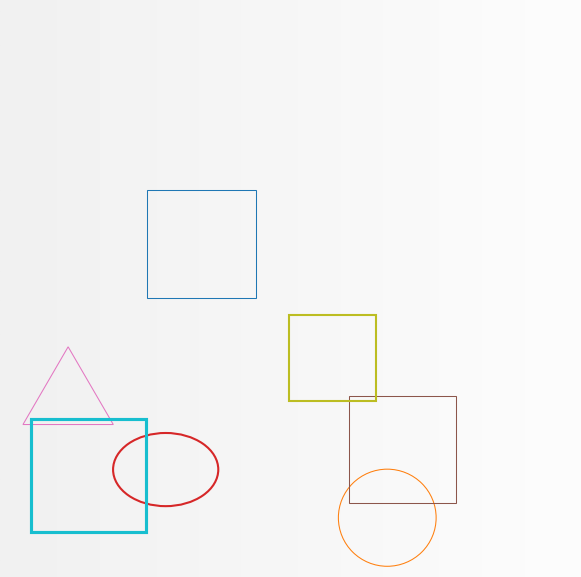[{"shape": "square", "thickness": 0.5, "radius": 0.47, "center": [0.347, 0.577]}, {"shape": "circle", "thickness": 0.5, "radius": 0.42, "center": [0.666, 0.103]}, {"shape": "oval", "thickness": 1, "radius": 0.45, "center": [0.285, 0.186]}, {"shape": "square", "thickness": 0.5, "radius": 0.46, "center": [0.692, 0.222]}, {"shape": "triangle", "thickness": 0.5, "radius": 0.45, "center": [0.117, 0.309]}, {"shape": "square", "thickness": 1, "radius": 0.38, "center": [0.572, 0.379]}, {"shape": "square", "thickness": 1.5, "radius": 0.49, "center": [0.152, 0.176]}]